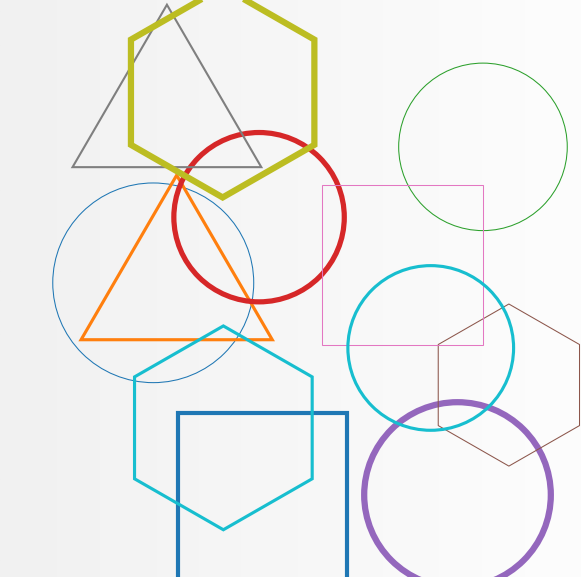[{"shape": "square", "thickness": 2, "radius": 0.73, "center": [0.452, 0.139]}, {"shape": "circle", "thickness": 0.5, "radius": 0.86, "center": [0.264, 0.509]}, {"shape": "triangle", "thickness": 1.5, "radius": 0.95, "center": [0.304, 0.506]}, {"shape": "circle", "thickness": 0.5, "radius": 0.73, "center": [0.831, 0.745]}, {"shape": "circle", "thickness": 2.5, "radius": 0.73, "center": [0.446, 0.623]}, {"shape": "circle", "thickness": 3, "radius": 0.8, "center": [0.787, 0.142]}, {"shape": "hexagon", "thickness": 0.5, "radius": 0.7, "center": [0.875, 0.332]}, {"shape": "square", "thickness": 0.5, "radius": 0.69, "center": [0.692, 0.541]}, {"shape": "triangle", "thickness": 1, "radius": 0.94, "center": [0.287, 0.803]}, {"shape": "hexagon", "thickness": 3, "radius": 0.91, "center": [0.383, 0.839]}, {"shape": "circle", "thickness": 1.5, "radius": 0.71, "center": [0.741, 0.397]}, {"shape": "hexagon", "thickness": 1.5, "radius": 0.88, "center": [0.384, 0.258]}]